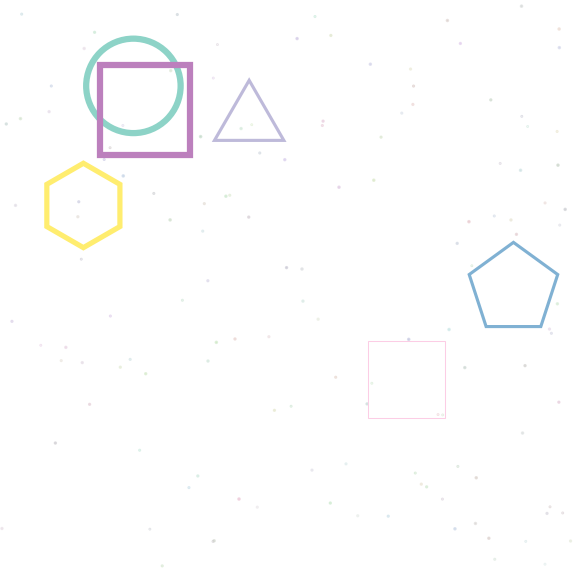[{"shape": "circle", "thickness": 3, "radius": 0.41, "center": [0.231, 0.85]}, {"shape": "triangle", "thickness": 1.5, "radius": 0.35, "center": [0.431, 0.791]}, {"shape": "pentagon", "thickness": 1.5, "radius": 0.4, "center": [0.889, 0.499]}, {"shape": "square", "thickness": 0.5, "radius": 0.33, "center": [0.704, 0.342]}, {"shape": "square", "thickness": 3, "radius": 0.39, "center": [0.251, 0.809]}, {"shape": "hexagon", "thickness": 2.5, "radius": 0.37, "center": [0.144, 0.643]}]